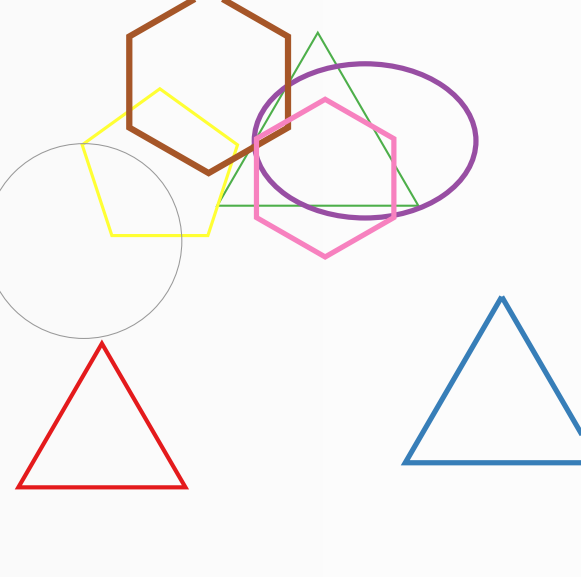[{"shape": "triangle", "thickness": 2, "radius": 0.83, "center": [0.175, 0.238]}, {"shape": "triangle", "thickness": 2.5, "radius": 0.96, "center": [0.863, 0.294]}, {"shape": "triangle", "thickness": 1, "radius": 1.0, "center": [0.547, 0.743]}, {"shape": "oval", "thickness": 2.5, "radius": 0.95, "center": [0.628, 0.755]}, {"shape": "pentagon", "thickness": 1.5, "radius": 0.7, "center": [0.275, 0.705]}, {"shape": "hexagon", "thickness": 3, "radius": 0.79, "center": [0.359, 0.857]}, {"shape": "hexagon", "thickness": 2.5, "radius": 0.68, "center": [0.559, 0.691]}, {"shape": "circle", "thickness": 0.5, "radius": 0.84, "center": [0.144, 0.582]}]